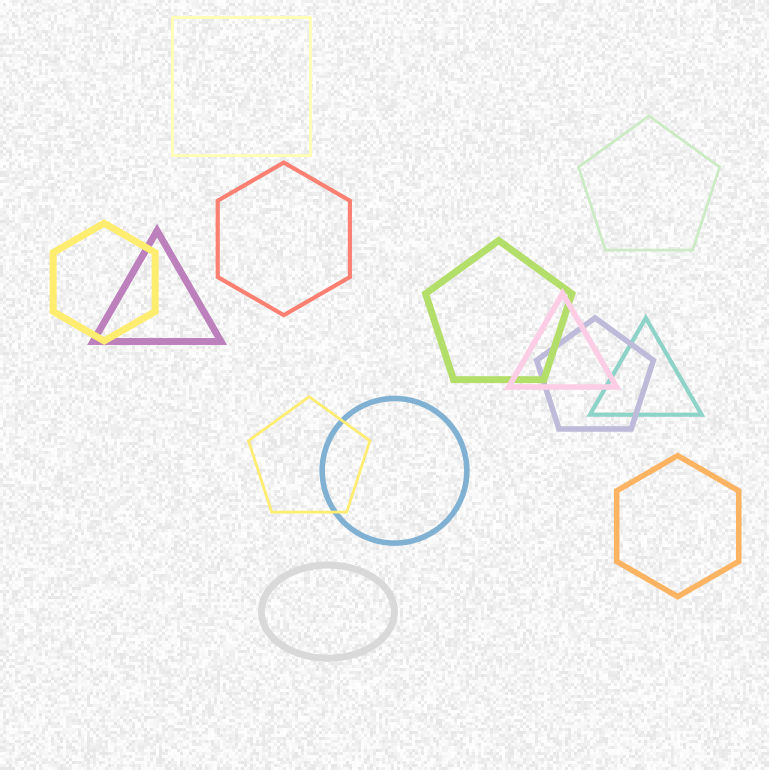[{"shape": "triangle", "thickness": 1.5, "radius": 0.42, "center": [0.839, 0.503]}, {"shape": "square", "thickness": 1, "radius": 0.45, "center": [0.313, 0.888]}, {"shape": "pentagon", "thickness": 2, "radius": 0.4, "center": [0.773, 0.507]}, {"shape": "hexagon", "thickness": 1.5, "radius": 0.5, "center": [0.369, 0.69]}, {"shape": "circle", "thickness": 2, "radius": 0.47, "center": [0.512, 0.389]}, {"shape": "hexagon", "thickness": 2, "radius": 0.46, "center": [0.88, 0.317]}, {"shape": "pentagon", "thickness": 2.5, "radius": 0.5, "center": [0.648, 0.588]}, {"shape": "triangle", "thickness": 2, "radius": 0.4, "center": [0.731, 0.538]}, {"shape": "oval", "thickness": 2.5, "radius": 0.43, "center": [0.426, 0.206]}, {"shape": "triangle", "thickness": 2.5, "radius": 0.48, "center": [0.204, 0.604]}, {"shape": "pentagon", "thickness": 1, "radius": 0.48, "center": [0.843, 0.753]}, {"shape": "hexagon", "thickness": 2.5, "radius": 0.38, "center": [0.135, 0.634]}, {"shape": "pentagon", "thickness": 1, "radius": 0.41, "center": [0.402, 0.402]}]